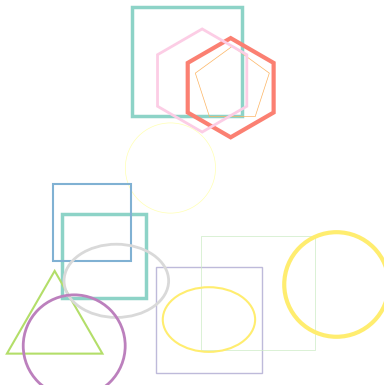[{"shape": "square", "thickness": 2.5, "radius": 0.55, "center": [0.27, 0.336]}, {"shape": "square", "thickness": 2.5, "radius": 0.71, "center": [0.486, 0.84]}, {"shape": "circle", "thickness": 0.5, "radius": 0.59, "center": [0.443, 0.564]}, {"shape": "square", "thickness": 1, "radius": 0.69, "center": [0.542, 0.17]}, {"shape": "hexagon", "thickness": 3, "radius": 0.64, "center": [0.599, 0.772]}, {"shape": "square", "thickness": 1.5, "radius": 0.5, "center": [0.239, 0.423]}, {"shape": "pentagon", "thickness": 0.5, "radius": 0.51, "center": [0.603, 0.779]}, {"shape": "triangle", "thickness": 1.5, "radius": 0.72, "center": [0.142, 0.153]}, {"shape": "hexagon", "thickness": 2, "radius": 0.67, "center": [0.525, 0.791]}, {"shape": "oval", "thickness": 2, "radius": 0.68, "center": [0.302, 0.271]}, {"shape": "circle", "thickness": 2, "radius": 0.66, "center": [0.193, 0.102]}, {"shape": "square", "thickness": 0.5, "radius": 0.74, "center": [0.671, 0.24]}, {"shape": "circle", "thickness": 3, "radius": 0.68, "center": [0.874, 0.261]}, {"shape": "oval", "thickness": 1.5, "radius": 0.6, "center": [0.543, 0.17]}]